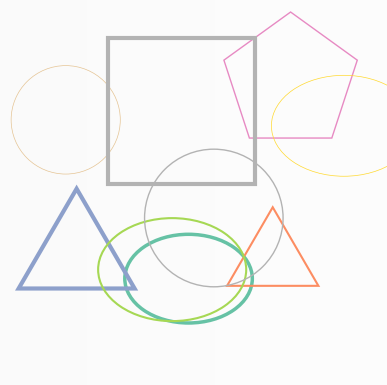[{"shape": "oval", "thickness": 2.5, "radius": 0.82, "center": [0.487, 0.276]}, {"shape": "triangle", "thickness": 1.5, "radius": 0.68, "center": [0.704, 0.326]}, {"shape": "triangle", "thickness": 3, "radius": 0.86, "center": [0.198, 0.337]}, {"shape": "pentagon", "thickness": 1, "radius": 0.9, "center": [0.75, 0.788]}, {"shape": "oval", "thickness": 1.5, "radius": 0.96, "center": [0.444, 0.3]}, {"shape": "oval", "thickness": 0.5, "radius": 0.94, "center": [0.888, 0.673]}, {"shape": "circle", "thickness": 0.5, "radius": 0.7, "center": [0.17, 0.689]}, {"shape": "square", "thickness": 3, "radius": 0.95, "center": [0.469, 0.711]}, {"shape": "circle", "thickness": 1, "radius": 0.89, "center": [0.552, 0.434]}]